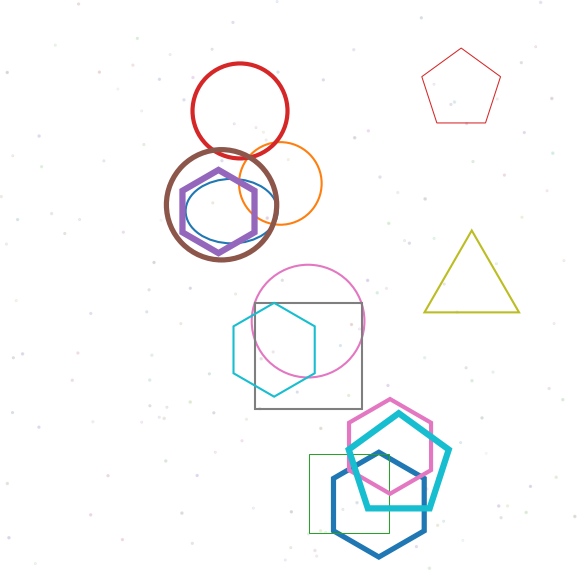[{"shape": "oval", "thickness": 1, "radius": 0.4, "center": [0.401, 0.634]}, {"shape": "hexagon", "thickness": 2.5, "radius": 0.45, "center": [0.656, 0.125]}, {"shape": "circle", "thickness": 1, "radius": 0.36, "center": [0.485, 0.682]}, {"shape": "square", "thickness": 0.5, "radius": 0.34, "center": [0.604, 0.145]}, {"shape": "pentagon", "thickness": 0.5, "radius": 0.36, "center": [0.799, 0.844]}, {"shape": "circle", "thickness": 2, "radius": 0.41, "center": [0.416, 0.807]}, {"shape": "hexagon", "thickness": 3, "radius": 0.36, "center": [0.378, 0.633]}, {"shape": "circle", "thickness": 2.5, "radius": 0.48, "center": [0.384, 0.645]}, {"shape": "hexagon", "thickness": 2, "radius": 0.41, "center": [0.675, 0.226]}, {"shape": "circle", "thickness": 1, "radius": 0.49, "center": [0.533, 0.443]}, {"shape": "square", "thickness": 1, "radius": 0.46, "center": [0.534, 0.382]}, {"shape": "triangle", "thickness": 1, "radius": 0.47, "center": [0.817, 0.506]}, {"shape": "pentagon", "thickness": 3, "radius": 0.46, "center": [0.69, 0.193]}, {"shape": "hexagon", "thickness": 1, "radius": 0.41, "center": [0.475, 0.393]}]